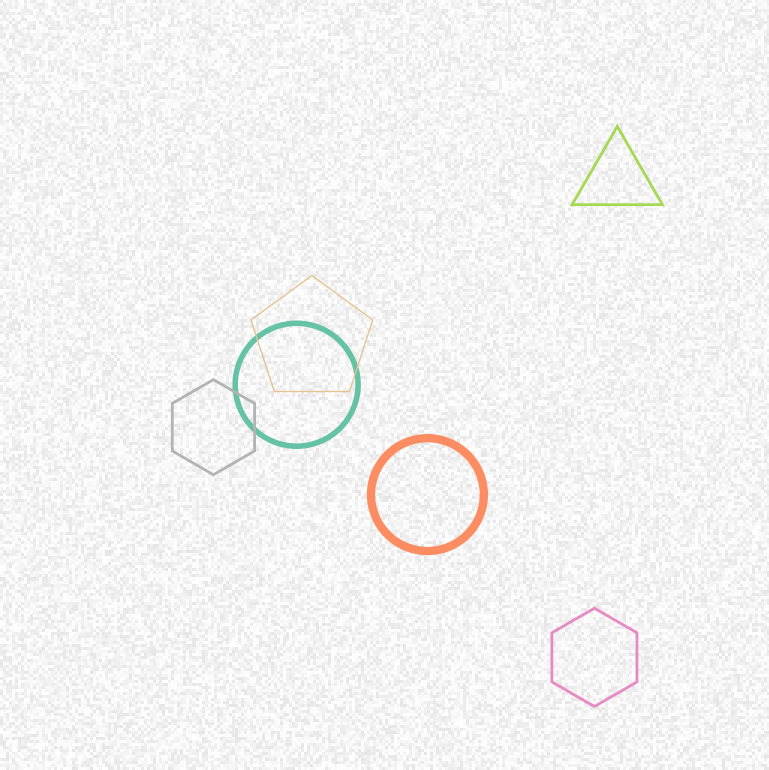[{"shape": "circle", "thickness": 2, "radius": 0.4, "center": [0.385, 0.5]}, {"shape": "circle", "thickness": 3, "radius": 0.37, "center": [0.555, 0.358]}, {"shape": "hexagon", "thickness": 1, "radius": 0.32, "center": [0.772, 0.146]}, {"shape": "triangle", "thickness": 1, "radius": 0.34, "center": [0.802, 0.768]}, {"shape": "pentagon", "thickness": 0.5, "radius": 0.42, "center": [0.405, 0.559]}, {"shape": "hexagon", "thickness": 1, "radius": 0.31, "center": [0.277, 0.445]}]